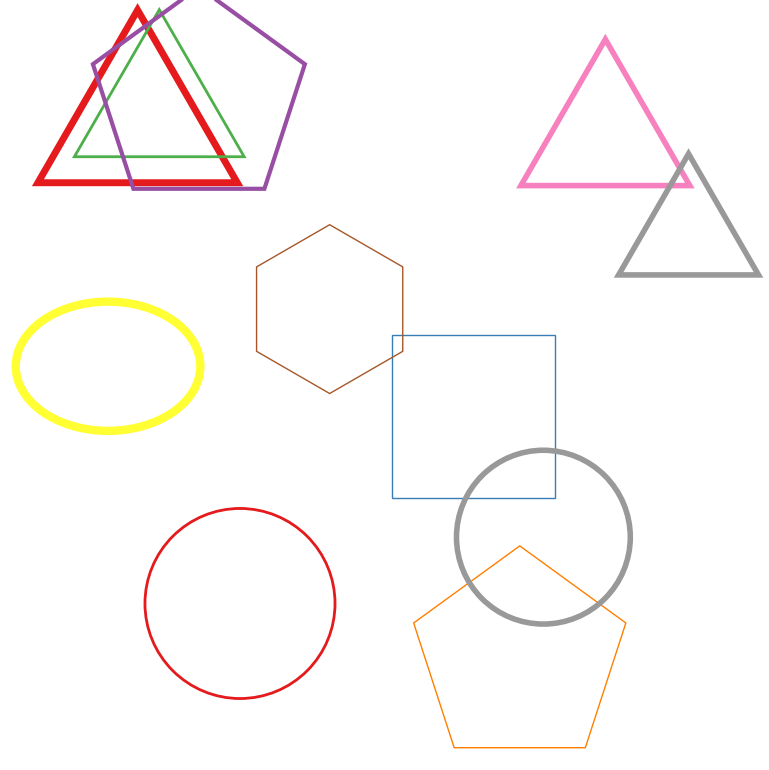[{"shape": "circle", "thickness": 1, "radius": 0.62, "center": [0.312, 0.216]}, {"shape": "triangle", "thickness": 2.5, "radius": 0.75, "center": [0.179, 0.837]}, {"shape": "square", "thickness": 0.5, "radius": 0.53, "center": [0.615, 0.459]}, {"shape": "triangle", "thickness": 1, "radius": 0.64, "center": [0.207, 0.86]}, {"shape": "pentagon", "thickness": 1.5, "radius": 0.72, "center": [0.258, 0.872]}, {"shape": "pentagon", "thickness": 0.5, "radius": 0.72, "center": [0.675, 0.146]}, {"shape": "oval", "thickness": 3, "radius": 0.6, "center": [0.14, 0.524]}, {"shape": "hexagon", "thickness": 0.5, "radius": 0.55, "center": [0.428, 0.599]}, {"shape": "triangle", "thickness": 2, "radius": 0.63, "center": [0.786, 0.822]}, {"shape": "circle", "thickness": 2, "radius": 0.56, "center": [0.706, 0.302]}, {"shape": "triangle", "thickness": 2, "radius": 0.52, "center": [0.894, 0.695]}]